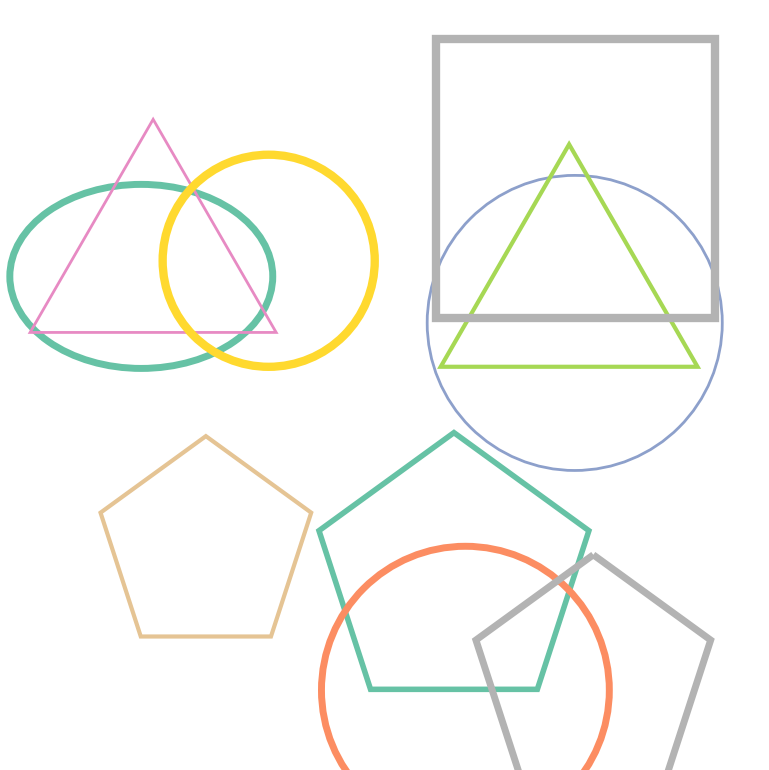[{"shape": "oval", "thickness": 2.5, "radius": 0.85, "center": [0.183, 0.641]}, {"shape": "pentagon", "thickness": 2, "radius": 0.92, "center": [0.59, 0.254]}, {"shape": "circle", "thickness": 2.5, "radius": 0.93, "center": [0.604, 0.104]}, {"shape": "circle", "thickness": 1, "radius": 0.96, "center": [0.746, 0.581]}, {"shape": "triangle", "thickness": 1, "radius": 0.92, "center": [0.199, 0.661]}, {"shape": "triangle", "thickness": 1.5, "radius": 0.96, "center": [0.739, 0.62]}, {"shape": "circle", "thickness": 3, "radius": 0.69, "center": [0.349, 0.661]}, {"shape": "pentagon", "thickness": 1.5, "radius": 0.72, "center": [0.267, 0.29]}, {"shape": "square", "thickness": 3, "radius": 0.91, "center": [0.748, 0.769]}, {"shape": "pentagon", "thickness": 2.5, "radius": 0.8, "center": [0.771, 0.119]}]